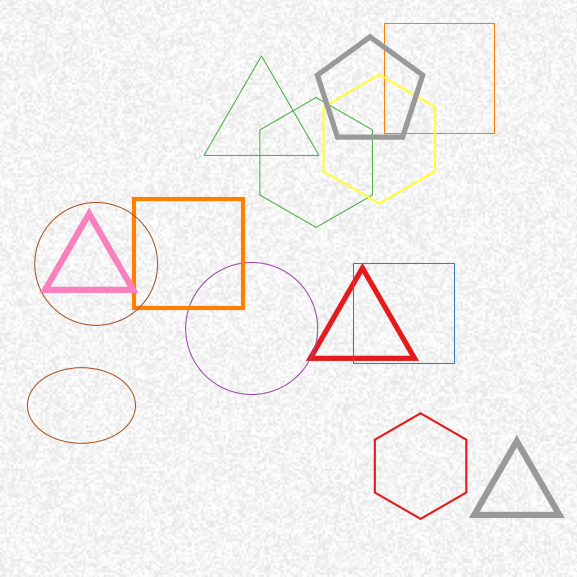[{"shape": "hexagon", "thickness": 1, "radius": 0.46, "center": [0.728, 0.192]}, {"shape": "triangle", "thickness": 2.5, "radius": 0.52, "center": [0.628, 0.431]}, {"shape": "square", "thickness": 0.5, "radius": 0.44, "center": [0.699, 0.457]}, {"shape": "triangle", "thickness": 0.5, "radius": 0.57, "center": [0.453, 0.787]}, {"shape": "hexagon", "thickness": 0.5, "radius": 0.56, "center": [0.547, 0.718]}, {"shape": "circle", "thickness": 0.5, "radius": 0.57, "center": [0.436, 0.43]}, {"shape": "square", "thickness": 2, "radius": 0.47, "center": [0.326, 0.56]}, {"shape": "square", "thickness": 0.5, "radius": 0.48, "center": [0.76, 0.864]}, {"shape": "hexagon", "thickness": 1, "radius": 0.56, "center": [0.657, 0.758]}, {"shape": "oval", "thickness": 0.5, "radius": 0.47, "center": [0.141, 0.297]}, {"shape": "circle", "thickness": 0.5, "radius": 0.53, "center": [0.167, 0.542]}, {"shape": "triangle", "thickness": 3, "radius": 0.44, "center": [0.154, 0.541]}, {"shape": "pentagon", "thickness": 2.5, "radius": 0.48, "center": [0.641, 0.839]}, {"shape": "triangle", "thickness": 3, "radius": 0.43, "center": [0.895, 0.15]}]